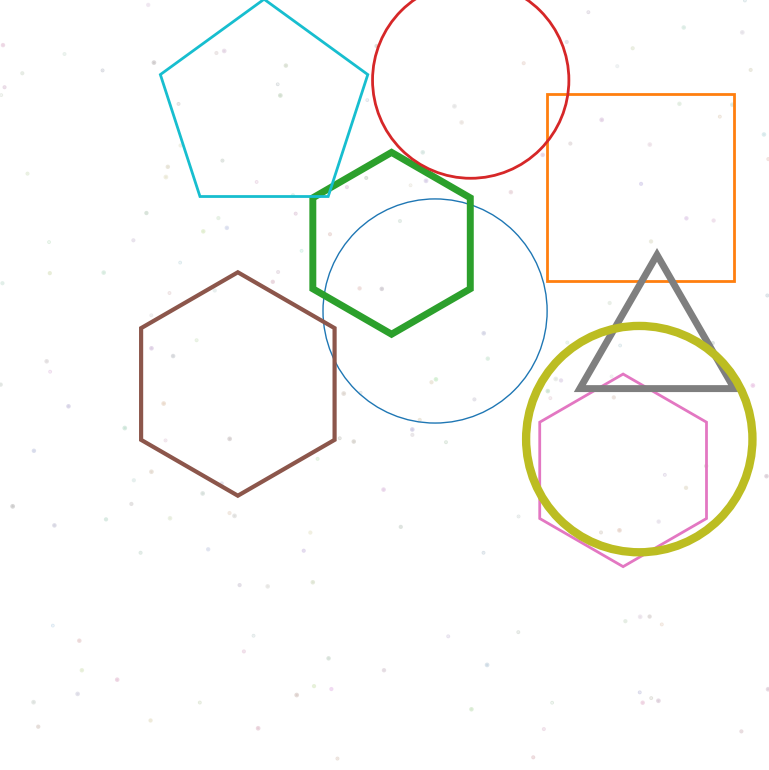[{"shape": "circle", "thickness": 0.5, "radius": 0.73, "center": [0.565, 0.596]}, {"shape": "square", "thickness": 1, "radius": 0.61, "center": [0.832, 0.756]}, {"shape": "hexagon", "thickness": 2.5, "radius": 0.59, "center": [0.509, 0.684]}, {"shape": "circle", "thickness": 1, "radius": 0.64, "center": [0.611, 0.896]}, {"shape": "hexagon", "thickness": 1.5, "radius": 0.73, "center": [0.309, 0.501]}, {"shape": "hexagon", "thickness": 1, "radius": 0.63, "center": [0.809, 0.389]}, {"shape": "triangle", "thickness": 2.5, "radius": 0.58, "center": [0.853, 0.553]}, {"shape": "circle", "thickness": 3, "radius": 0.73, "center": [0.83, 0.43]}, {"shape": "pentagon", "thickness": 1, "radius": 0.71, "center": [0.343, 0.859]}]